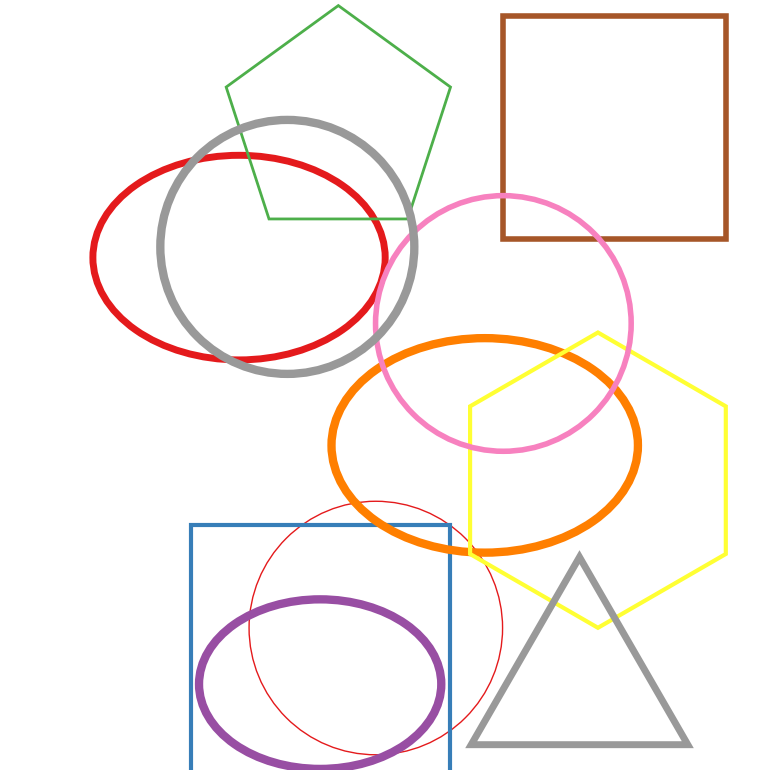[{"shape": "circle", "thickness": 0.5, "radius": 0.82, "center": [0.488, 0.184]}, {"shape": "oval", "thickness": 2.5, "radius": 0.95, "center": [0.31, 0.665]}, {"shape": "square", "thickness": 1.5, "radius": 0.84, "center": [0.416, 0.15]}, {"shape": "pentagon", "thickness": 1, "radius": 0.77, "center": [0.439, 0.84]}, {"shape": "oval", "thickness": 3, "radius": 0.79, "center": [0.416, 0.112]}, {"shape": "oval", "thickness": 3, "radius": 0.99, "center": [0.63, 0.422]}, {"shape": "hexagon", "thickness": 1.5, "radius": 0.96, "center": [0.777, 0.376]}, {"shape": "square", "thickness": 2, "radius": 0.72, "center": [0.798, 0.834]}, {"shape": "circle", "thickness": 2, "radius": 0.83, "center": [0.654, 0.58]}, {"shape": "circle", "thickness": 3, "radius": 0.82, "center": [0.373, 0.679]}, {"shape": "triangle", "thickness": 2.5, "radius": 0.81, "center": [0.753, 0.114]}]